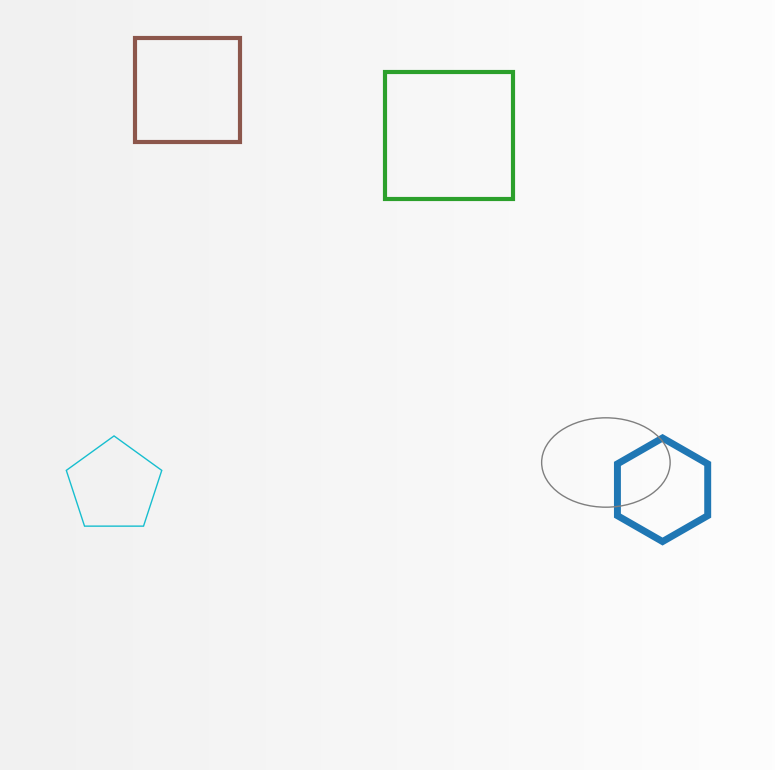[{"shape": "hexagon", "thickness": 2.5, "radius": 0.34, "center": [0.855, 0.364]}, {"shape": "square", "thickness": 1.5, "radius": 0.41, "center": [0.58, 0.824]}, {"shape": "square", "thickness": 1.5, "radius": 0.34, "center": [0.242, 0.883]}, {"shape": "oval", "thickness": 0.5, "radius": 0.41, "center": [0.782, 0.399]}, {"shape": "pentagon", "thickness": 0.5, "radius": 0.32, "center": [0.147, 0.369]}]